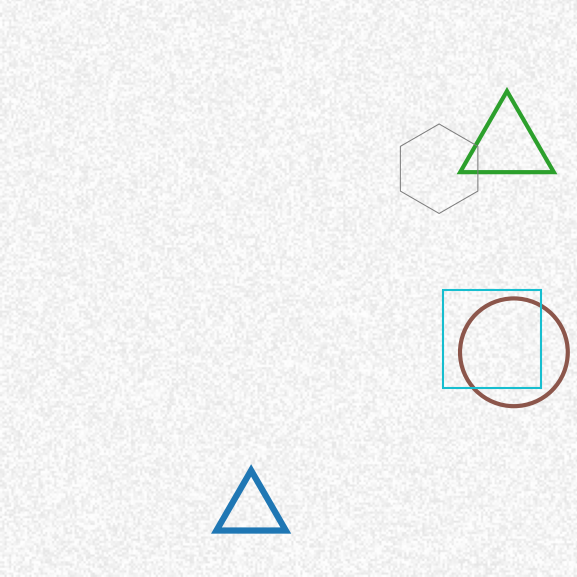[{"shape": "triangle", "thickness": 3, "radius": 0.35, "center": [0.435, 0.115]}, {"shape": "triangle", "thickness": 2, "radius": 0.47, "center": [0.878, 0.748]}, {"shape": "circle", "thickness": 2, "radius": 0.47, "center": [0.89, 0.389]}, {"shape": "hexagon", "thickness": 0.5, "radius": 0.39, "center": [0.76, 0.707]}, {"shape": "square", "thickness": 1, "radius": 0.42, "center": [0.851, 0.413]}]